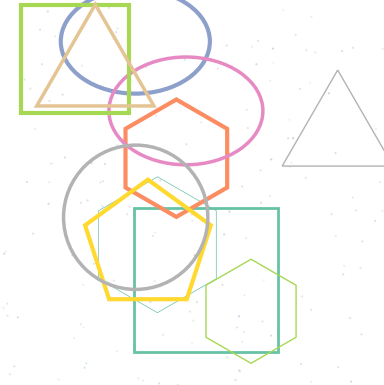[{"shape": "hexagon", "thickness": 0.5, "radius": 0.88, "center": [0.409, 0.364]}, {"shape": "square", "thickness": 2, "radius": 0.93, "center": [0.534, 0.274]}, {"shape": "hexagon", "thickness": 3, "radius": 0.76, "center": [0.458, 0.589]}, {"shape": "oval", "thickness": 3, "radius": 0.97, "center": [0.351, 0.892]}, {"shape": "oval", "thickness": 2.5, "radius": 1.0, "center": [0.483, 0.712]}, {"shape": "square", "thickness": 3, "radius": 0.7, "center": [0.195, 0.846]}, {"shape": "hexagon", "thickness": 1, "radius": 0.68, "center": [0.652, 0.192]}, {"shape": "pentagon", "thickness": 3, "radius": 0.86, "center": [0.384, 0.362]}, {"shape": "triangle", "thickness": 2.5, "radius": 0.88, "center": [0.248, 0.813]}, {"shape": "triangle", "thickness": 1, "radius": 0.83, "center": [0.877, 0.652]}, {"shape": "circle", "thickness": 2.5, "radius": 0.94, "center": [0.352, 0.436]}]